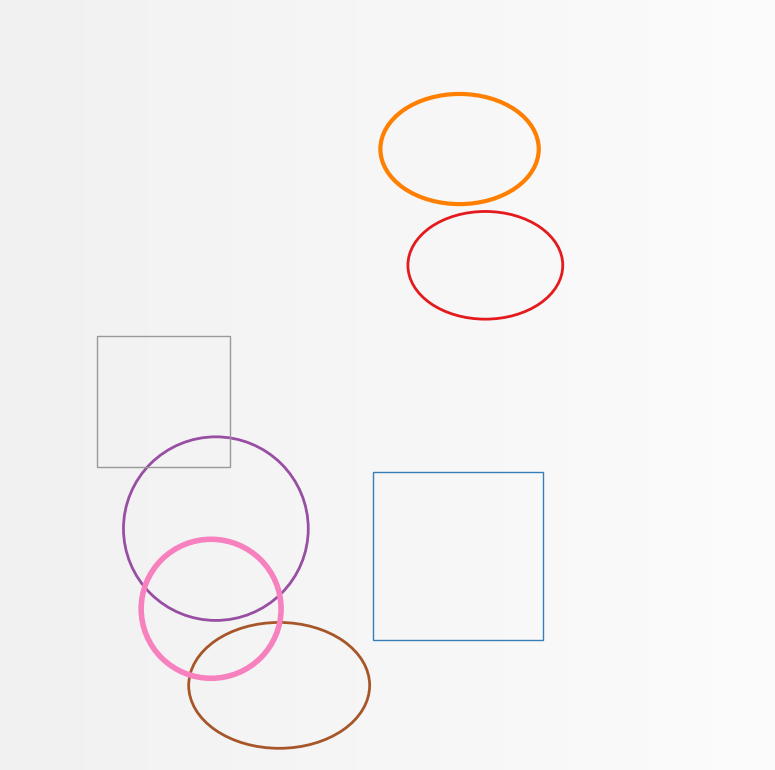[{"shape": "oval", "thickness": 1, "radius": 0.5, "center": [0.626, 0.655]}, {"shape": "square", "thickness": 0.5, "radius": 0.55, "center": [0.591, 0.278]}, {"shape": "circle", "thickness": 1, "radius": 0.6, "center": [0.279, 0.313]}, {"shape": "oval", "thickness": 1.5, "radius": 0.51, "center": [0.593, 0.806]}, {"shape": "oval", "thickness": 1, "radius": 0.58, "center": [0.36, 0.11]}, {"shape": "circle", "thickness": 2, "radius": 0.45, "center": [0.272, 0.209]}, {"shape": "square", "thickness": 0.5, "radius": 0.43, "center": [0.211, 0.478]}]